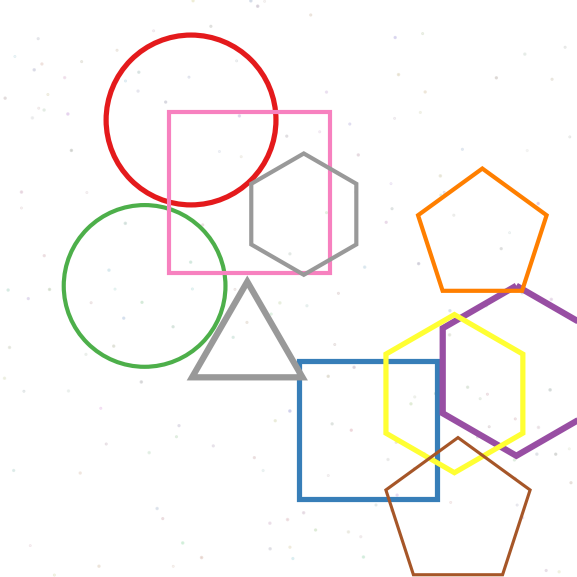[{"shape": "circle", "thickness": 2.5, "radius": 0.74, "center": [0.331, 0.791]}, {"shape": "square", "thickness": 2.5, "radius": 0.6, "center": [0.637, 0.254]}, {"shape": "circle", "thickness": 2, "radius": 0.7, "center": [0.25, 0.504]}, {"shape": "hexagon", "thickness": 3, "radius": 0.74, "center": [0.894, 0.357]}, {"shape": "pentagon", "thickness": 2, "radius": 0.59, "center": [0.835, 0.59]}, {"shape": "hexagon", "thickness": 2.5, "radius": 0.68, "center": [0.787, 0.318]}, {"shape": "pentagon", "thickness": 1.5, "radius": 0.66, "center": [0.793, 0.11]}, {"shape": "square", "thickness": 2, "radius": 0.7, "center": [0.432, 0.665]}, {"shape": "hexagon", "thickness": 2, "radius": 0.53, "center": [0.526, 0.628]}, {"shape": "triangle", "thickness": 3, "radius": 0.55, "center": [0.428, 0.401]}]